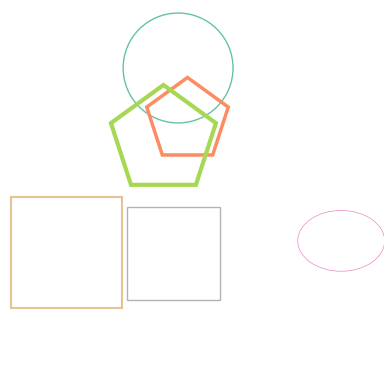[{"shape": "circle", "thickness": 1, "radius": 0.71, "center": [0.463, 0.823]}, {"shape": "pentagon", "thickness": 2.5, "radius": 0.56, "center": [0.487, 0.687]}, {"shape": "oval", "thickness": 0.5, "radius": 0.56, "center": [0.886, 0.374]}, {"shape": "pentagon", "thickness": 3, "radius": 0.72, "center": [0.425, 0.636]}, {"shape": "square", "thickness": 1.5, "radius": 0.72, "center": [0.172, 0.344]}, {"shape": "square", "thickness": 1, "radius": 0.6, "center": [0.45, 0.341]}]